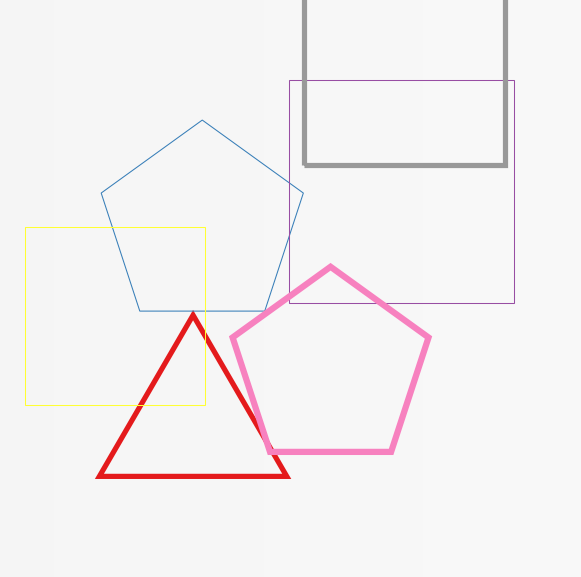[{"shape": "triangle", "thickness": 2.5, "radius": 0.93, "center": [0.332, 0.267]}, {"shape": "pentagon", "thickness": 0.5, "radius": 0.91, "center": [0.348, 0.608]}, {"shape": "square", "thickness": 0.5, "radius": 0.97, "center": [0.691, 0.668]}, {"shape": "square", "thickness": 0.5, "radius": 0.77, "center": [0.198, 0.452]}, {"shape": "pentagon", "thickness": 3, "radius": 0.89, "center": [0.569, 0.36]}, {"shape": "square", "thickness": 2.5, "radius": 0.86, "center": [0.696, 0.885]}]